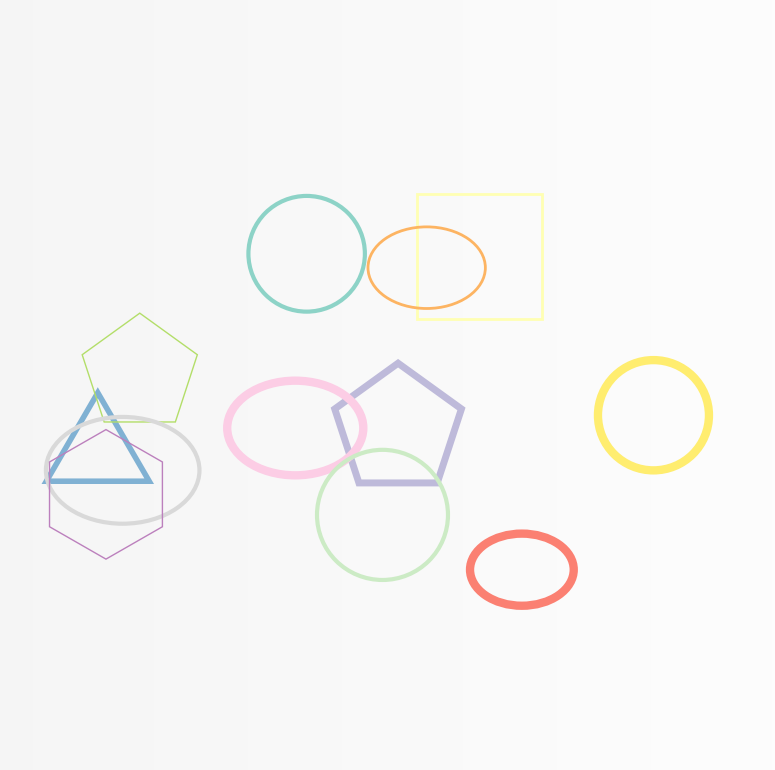[{"shape": "circle", "thickness": 1.5, "radius": 0.38, "center": [0.396, 0.67]}, {"shape": "square", "thickness": 1, "radius": 0.4, "center": [0.619, 0.667]}, {"shape": "pentagon", "thickness": 2.5, "radius": 0.43, "center": [0.514, 0.442]}, {"shape": "oval", "thickness": 3, "radius": 0.33, "center": [0.673, 0.26]}, {"shape": "triangle", "thickness": 2, "radius": 0.38, "center": [0.126, 0.413]}, {"shape": "oval", "thickness": 1, "radius": 0.38, "center": [0.551, 0.652]}, {"shape": "pentagon", "thickness": 0.5, "radius": 0.39, "center": [0.18, 0.515]}, {"shape": "oval", "thickness": 3, "radius": 0.44, "center": [0.381, 0.444]}, {"shape": "oval", "thickness": 1.5, "radius": 0.5, "center": [0.158, 0.389]}, {"shape": "hexagon", "thickness": 0.5, "radius": 0.42, "center": [0.137, 0.358]}, {"shape": "circle", "thickness": 1.5, "radius": 0.42, "center": [0.494, 0.331]}, {"shape": "circle", "thickness": 3, "radius": 0.36, "center": [0.843, 0.461]}]